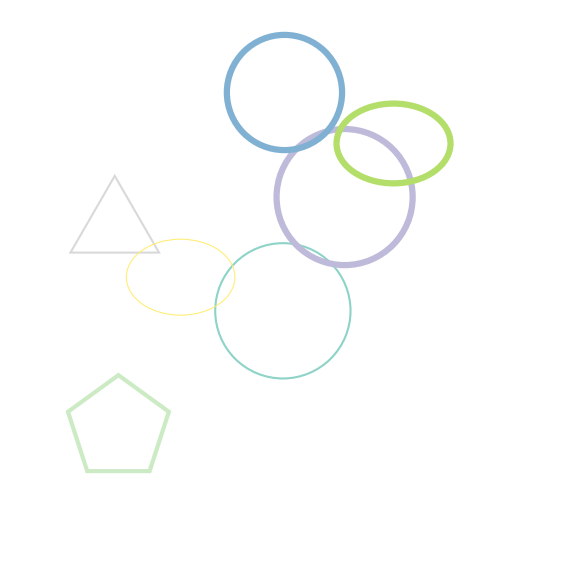[{"shape": "circle", "thickness": 1, "radius": 0.59, "center": [0.49, 0.461]}, {"shape": "circle", "thickness": 3, "radius": 0.59, "center": [0.597, 0.658]}, {"shape": "circle", "thickness": 3, "radius": 0.5, "center": [0.493, 0.839]}, {"shape": "oval", "thickness": 3, "radius": 0.49, "center": [0.681, 0.751]}, {"shape": "triangle", "thickness": 1, "radius": 0.44, "center": [0.199, 0.606]}, {"shape": "pentagon", "thickness": 2, "radius": 0.46, "center": [0.205, 0.258]}, {"shape": "oval", "thickness": 0.5, "radius": 0.47, "center": [0.313, 0.519]}]